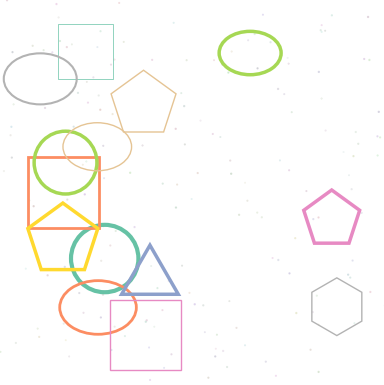[{"shape": "circle", "thickness": 3, "radius": 0.44, "center": [0.272, 0.328]}, {"shape": "square", "thickness": 0.5, "radius": 0.36, "center": [0.222, 0.866]}, {"shape": "square", "thickness": 2, "radius": 0.46, "center": [0.164, 0.499]}, {"shape": "oval", "thickness": 2, "radius": 0.5, "center": [0.255, 0.201]}, {"shape": "triangle", "thickness": 2.5, "radius": 0.42, "center": [0.389, 0.278]}, {"shape": "square", "thickness": 1, "radius": 0.46, "center": [0.378, 0.13]}, {"shape": "pentagon", "thickness": 2.5, "radius": 0.38, "center": [0.862, 0.43]}, {"shape": "oval", "thickness": 2.5, "radius": 0.4, "center": [0.65, 0.862]}, {"shape": "circle", "thickness": 2.5, "radius": 0.41, "center": [0.17, 0.578]}, {"shape": "pentagon", "thickness": 2.5, "radius": 0.48, "center": [0.163, 0.377]}, {"shape": "pentagon", "thickness": 1, "radius": 0.44, "center": [0.373, 0.729]}, {"shape": "oval", "thickness": 1, "radius": 0.45, "center": [0.253, 0.619]}, {"shape": "oval", "thickness": 1.5, "radius": 0.47, "center": [0.104, 0.795]}, {"shape": "hexagon", "thickness": 1, "radius": 0.37, "center": [0.875, 0.203]}]